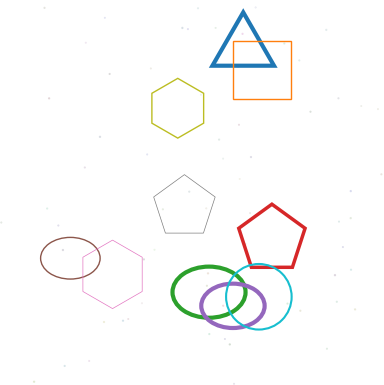[{"shape": "triangle", "thickness": 3, "radius": 0.46, "center": [0.632, 0.876]}, {"shape": "square", "thickness": 1, "radius": 0.38, "center": [0.681, 0.818]}, {"shape": "oval", "thickness": 3, "radius": 0.47, "center": [0.543, 0.241]}, {"shape": "pentagon", "thickness": 2.5, "radius": 0.45, "center": [0.706, 0.379]}, {"shape": "oval", "thickness": 3, "radius": 0.41, "center": [0.605, 0.206]}, {"shape": "oval", "thickness": 1, "radius": 0.39, "center": [0.183, 0.329]}, {"shape": "hexagon", "thickness": 0.5, "radius": 0.44, "center": [0.292, 0.287]}, {"shape": "pentagon", "thickness": 0.5, "radius": 0.42, "center": [0.479, 0.462]}, {"shape": "hexagon", "thickness": 1, "radius": 0.39, "center": [0.462, 0.719]}, {"shape": "circle", "thickness": 1.5, "radius": 0.43, "center": [0.672, 0.229]}]